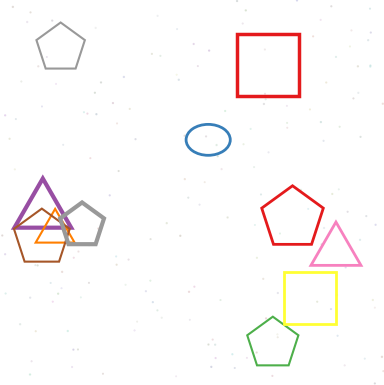[{"shape": "square", "thickness": 2.5, "radius": 0.4, "center": [0.696, 0.831]}, {"shape": "pentagon", "thickness": 2, "radius": 0.42, "center": [0.76, 0.433]}, {"shape": "oval", "thickness": 2, "radius": 0.29, "center": [0.541, 0.637]}, {"shape": "pentagon", "thickness": 1.5, "radius": 0.35, "center": [0.709, 0.108]}, {"shape": "triangle", "thickness": 3, "radius": 0.43, "center": [0.111, 0.451]}, {"shape": "triangle", "thickness": 1.5, "radius": 0.29, "center": [0.143, 0.399]}, {"shape": "square", "thickness": 2, "radius": 0.34, "center": [0.806, 0.225]}, {"shape": "pentagon", "thickness": 1.5, "radius": 0.38, "center": [0.109, 0.382]}, {"shape": "triangle", "thickness": 2, "radius": 0.38, "center": [0.873, 0.348]}, {"shape": "pentagon", "thickness": 3, "radius": 0.3, "center": [0.213, 0.414]}, {"shape": "pentagon", "thickness": 1.5, "radius": 0.33, "center": [0.158, 0.875]}]